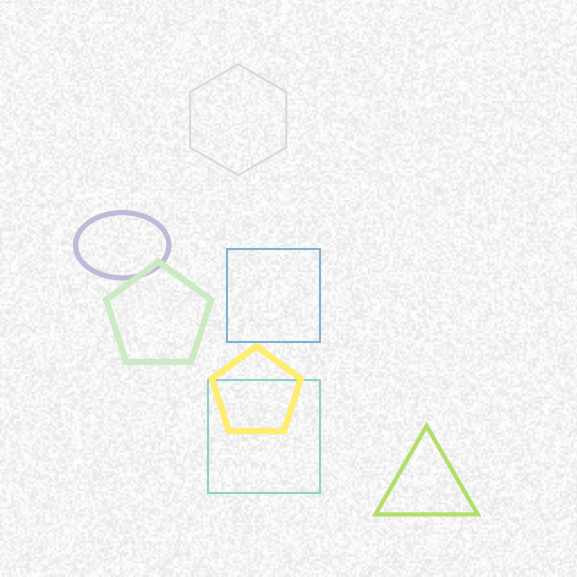[{"shape": "square", "thickness": 1, "radius": 0.49, "center": [0.457, 0.243]}, {"shape": "oval", "thickness": 2.5, "radius": 0.4, "center": [0.212, 0.574]}, {"shape": "square", "thickness": 1, "radius": 0.4, "center": [0.474, 0.488]}, {"shape": "triangle", "thickness": 2, "radius": 0.51, "center": [0.739, 0.159]}, {"shape": "hexagon", "thickness": 1, "radius": 0.48, "center": [0.413, 0.792]}, {"shape": "pentagon", "thickness": 3, "radius": 0.48, "center": [0.275, 0.45]}, {"shape": "pentagon", "thickness": 3, "radius": 0.4, "center": [0.444, 0.318]}]